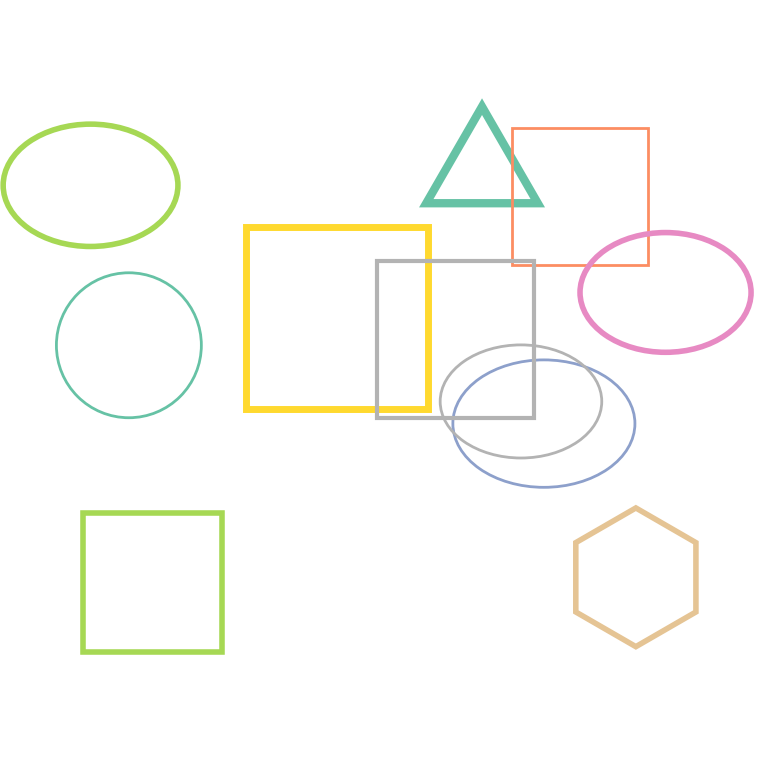[{"shape": "triangle", "thickness": 3, "radius": 0.42, "center": [0.626, 0.778]}, {"shape": "circle", "thickness": 1, "radius": 0.47, "center": [0.167, 0.552]}, {"shape": "square", "thickness": 1, "radius": 0.44, "center": [0.753, 0.745]}, {"shape": "oval", "thickness": 1, "radius": 0.59, "center": [0.706, 0.45]}, {"shape": "oval", "thickness": 2, "radius": 0.56, "center": [0.864, 0.62]}, {"shape": "oval", "thickness": 2, "radius": 0.57, "center": [0.118, 0.759]}, {"shape": "square", "thickness": 2, "radius": 0.45, "center": [0.199, 0.243]}, {"shape": "square", "thickness": 2.5, "radius": 0.59, "center": [0.438, 0.587]}, {"shape": "hexagon", "thickness": 2, "radius": 0.45, "center": [0.826, 0.25]}, {"shape": "square", "thickness": 1.5, "radius": 0.51, "center": [0.591, 0.559]}, {"shape": "oval", "thickness": 1, "radius": 0.52, "center": [0.677, 0.479]}]